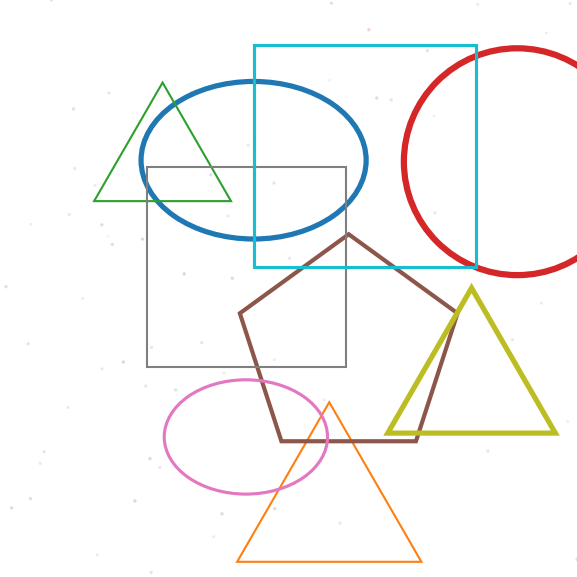[{"shape": "oval", "thickness": 2.5, "radius": 0.97, "center": [0.439, 0.722]}, {"shape": "triangle", "thickness": 1, "radius": 0.92, "center": [0.57, 0.118]}, {"shape": "triangle", "thickness": 1, "radius": 0.68, "center": [0.282, 0.719]}, {"shape": "circle", "thickness": 3, "radius": 0.98, "center": [0.896, 0.719]}, {"shape": "pentagon", "thickness": 2, "radius": 0.99, "center": [0.604, 0.395]}, {"shape": "oval", "thickness": 1.5, "radius": 0.71, "center": [0.426, 0.243]}, {"shape": "square", "thickness": 1, "radius": 0.86, "center": [0.426, 0.537]}, {"shape": "triangle", "thickness": 2.5, "radius": 0.84, "center": [0.817, 0.333]}, {"shape": "square", "thickness": 1.5, "radius": 0.96, "center": [0.633, 0.729]}]